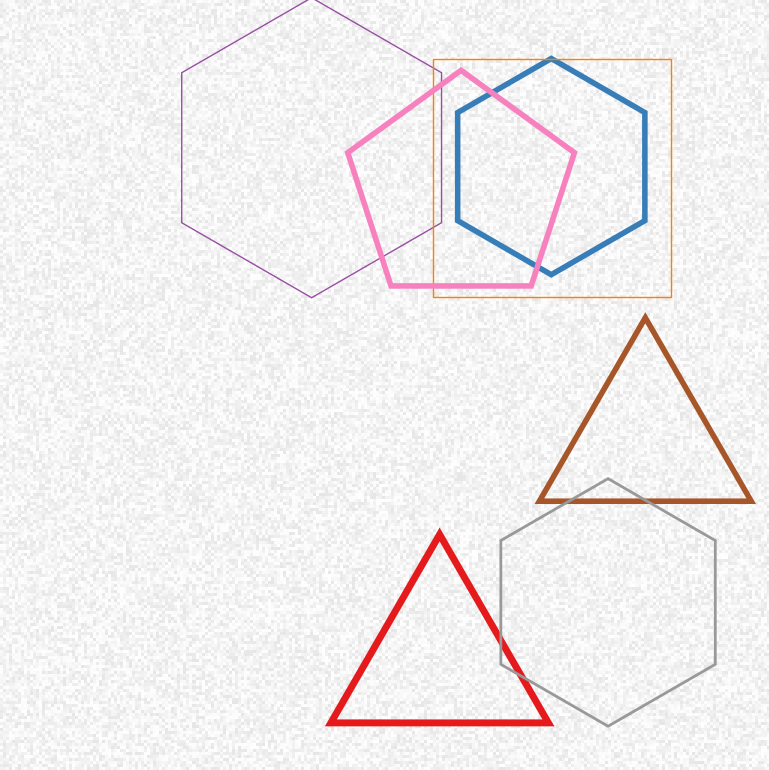[{"shape": "triangle", "thickness": 2.5, "radius": 0.82, "center": [0.571, 0.143]}, {"shape": "hexagon", "thickness": 2, "radius": 0.7, "center": [0.716, 0.784]}, {"shape": "hexagon", "thickness": 0.5, "radius": 0.97, "center": [0.405, 0.808]}, {"shape": "square", "thickness": 0.5, "radius": 0.77, "center": [0.717, 0.769]}, {"shape": "triangle", "thickness": 2, "radius": 0.79, "center": [0.838, 0.429]}, {"shape": "pentagon", "thickness": 2, "radius": 0.77, "center": [0.599, 0.754]}, {"shape": "hexagon", "thickness": 1, "radius": 0.8, "center": [0.79, 0.218]}]